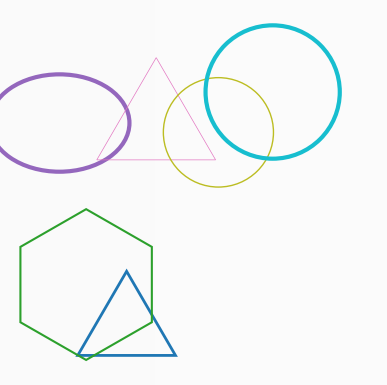[{"shape": "triangle", "thickness": 2, "radius": 0.73, "center": [0.327, 0.15]}, {"shape": "hexagon", "thickness": 1.5, "radius": 0.98, "center": [0.222, 0.261]}, {"shape": "oval", "thickness": 3, "radius": 0.9, "center": [0.153, 0.68]}, {"shape": "triangle", "thickness": 0.5, "radius": 0.89, "center": [0.403, 0.673]}, {"shape": "circle", "thickness": 1, "radius": 0.71, "center": [0.564, 0.656]}, {"shape": "circle", "thickness": 3, "radius": 0.87, "center": [0.704, 0.761]}]